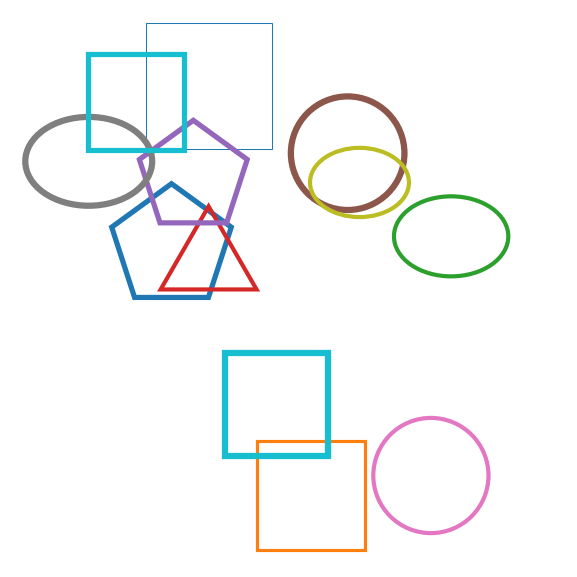[{"shape": "pentagon", "thickness": 2.5, "radius": 0.54, "center": [0.297, 0.572]}, {"shape": "square", "thickness": 0.5, "radius": 0.55, "center": [0.362, 0.85]}, {"shape": "square", "thickness": 1.5, "radius": 0.47, "center": [0.538, 0.141]}, {"shape": "oval", "thickness": 2, "radius": 0.49, "center": [0.781, 0.59]}, {"shape": "triangle", "thickness": 2, "radius": 0.48, "center": [0.361, 0.546]}, {"shape": "pentagon", "thickness": 2.5, "radius": 0.49, "center": [0.335, 0.693]}, {"shape": "circle", "thickness": 3, "radius": 0.49, "center": [0.602, 0.734]}, {"shape": "circle", "thickness": 2, "radius": 0.5, "center": [0.746, 0.176]}, {"shape": "oval", "thickness": 3, "radius": 0.55, "center": [0.154, 0.72]}, {"shape": "oval", "thickness": 2, "radius": 0.43, "center": [0.622, 0.683]}, {"shape": "square", "thickness": 3, "radius": 0.45, "center": [0.479, 0.298]}, {"shape": "square", "thickness": 2.5, "radius": 0.41, "center": [0.236, 0.823]}]